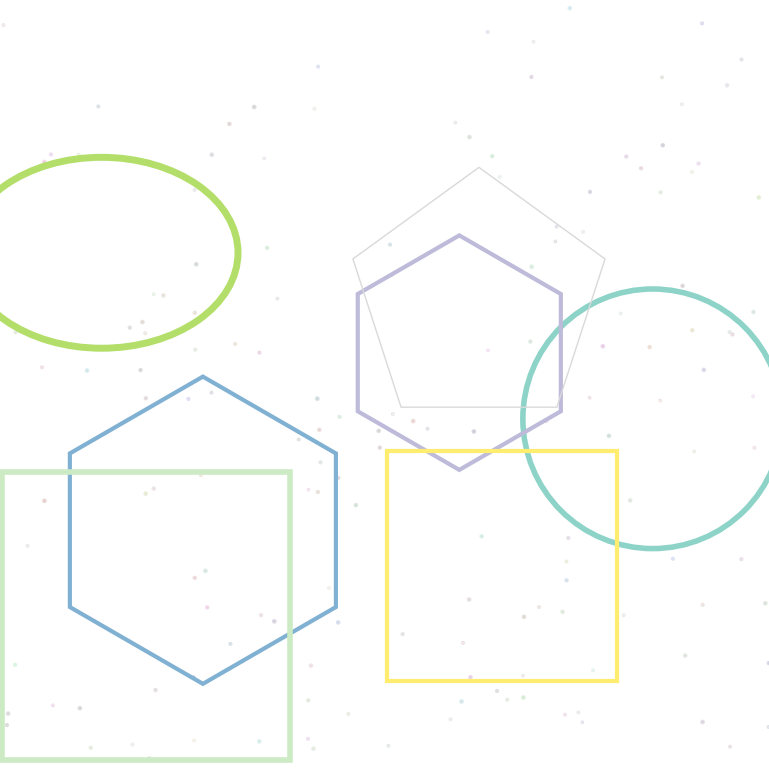[{"shape": "circle", "thickness": 2, "radius": 0.84, "center": [0.848, 0.456]}, {"shape": "hexagon", "thickness": 1.5, "radius": 0.76, "center": [0.596, 0.542]}, {"shape": "hexagon", "thickness": 1.5, "radius": 1.0, "center": [0.263, 0.311]}, {"shape": "oval", "thickness": 2.5, "radius": 0.89, "center": [0.132, 0.672]}, {"shape": "pentagon", "thickness": 0.5, "radius": 0.86, "center": [0.622, 0.61]}, {"shape": "square", "thickness": 2, "radius": 0.94, "center": [0.19, 0.2]}, {"shape": "square", "thickness": 1.5, "radius": 0.75, "center": [0.652, 0.264]}]